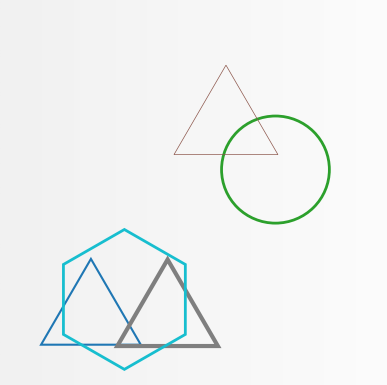[{"shape": "triangle", "thickness": 1.5, "radius": 0.74, "center": [0.235, 0.179]}, {"shape": "circle", "thickness": 2, "radius": 0.7, "center": [0.711, 0.56]}, {"shape": "triangle", "thickness": 0.5, "radius": 0.77, "center": [0.583, 0.676]}, {"shape": "triangle", "thickness": 3, "radius": 0.75, "center": [0.432, 0.176]}, {"shape": "hexagon", "thickness": 2, "radius": 0.91, "center": [0.321, 0.222]}]